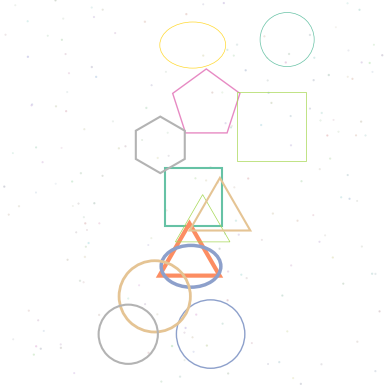[{"shape": "circle", "thickness": 0.5, "radius": 0.35, "center": [0.746, 0.897]}, {"shape": "square", "thickness": 1.5, "radius": 0.37, "center": [0.503, 0.488]}, {"shape": "triangle", "thickness": 3, "radius": 0.45, "center": [0.492, 0.329]}, {"shape": "oval", "thickness": 2.5, "radius": 0.39, "center": [0.496, 0.308]}, {"shape": "circle", "thickness": 1, "radius": 0.44, "center": [0.547, 0.132]}, {"shape": "pentagon", "thickness": 1, "radius": 0.46, "center": [0.536, 0.729]}, {"shape": "triangle", "thickness": 0.5, "radius": 0.41, "center": [0.526, 0.413]}, {"shape": "square", "thickness": 0.5, "radius": 0.45, "center": [0.706, 0.673]}, {"shape": "oval", "thickness": 0.5, "radius": 0.43, "center": [0.501, 0.883]}, {"shape": "triangle", "thickness": 1.5, "radius": 0.46, "center": [0.571, 0.447]}, {"shape": "circle", "thickness": 2, "radius": 0.46, "center": [0.402, 0.23]}, {"shape": "hexagon", "thickness": 1.5, "radius": 0.37, "center": [0.416, 0.624]}, {"shape": "circle", "thickness": 1.5, "radius": 0.38, "center": [0.333, 0.132]}]